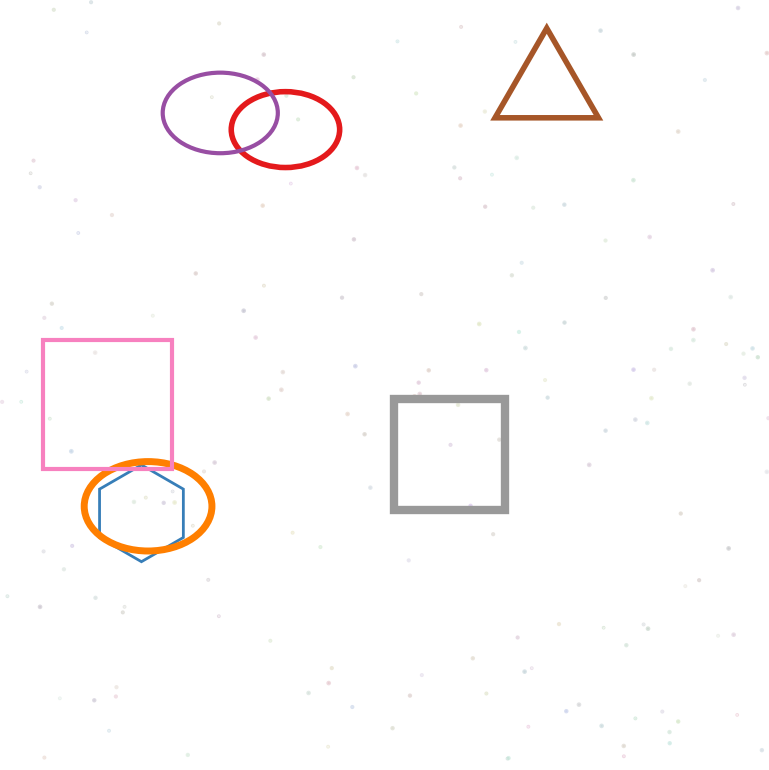[{"shape": "oval", "thickness": 2, "radius": 0.35, "center": [0.371, 0.832]}, {"shape": "hexagon", "thickness": 1, "radius": 0.31, "center": [0.184, 0.333]}, {"shape": "oval", "thickness": 1.5, "radius": 0.37, "center": [0.286, 0.853]}, {"shape": "oval", "thickness": 2.5, "radius": 0.41, "center": [0.192, 0.342]}, {"shape": "triangle", "thickness": 2, "radius": 0.39, "center": [0.71, 0.886]}, {"shape": "square", "thickness": 1.5, "radius": 0.42, "center": [0.14, 0.475]}, {"shape": "square", "thickness": 3, "radius": 0.36, "center": [0.583, 0.41]}]